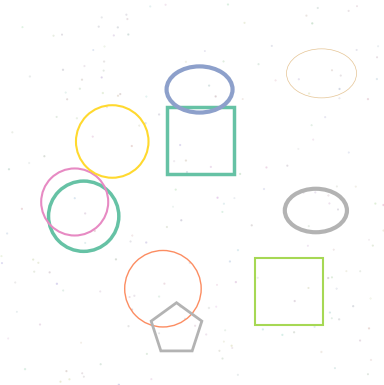[{"shape": "square", "thickness": 2.5, "radius": 0.44, "center": [0.521, 0.635]}, {"shape": "circle", "thickness": 2.5, "radius": 0.46, "center": [0.217, 0.438]}, {"shape": "circle", "thickness": 1, "radius": 0.5, "center": [0.423, 0.25]}, {"shape": "oval", "thickness": 3, "radius": 0.43, "center": [0.518, 0.768]}, {"shape": "circle", "thickness": 1.5, "radius": 0.44, "center": [0.194, 0.475]}, {"shape": "square", "thickness": 1.5, "radius": 0.44, "center": [0.751, 0.242]}, {"shape": "circle", "thickness": 1.5, "radius": 0.47, "center": [0.292, 0.633]}, {"shape": "oval", "thickness": 0.5, "radius": 0.45, "center": [0.835, 0.809]}, {"shape": "oval", "thickness": 3, "radius": 0.4, "center": [0.82, 0.453]}, {"shape": "pentagon", "thickness": 2, "radius": 0.35, "center": [0.458, 0.145]}]